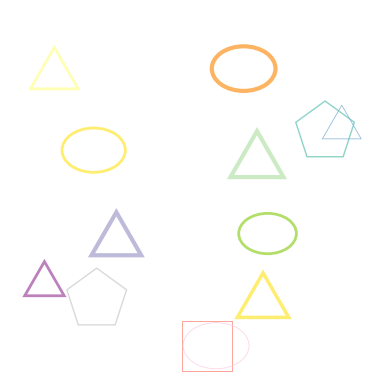[{"shape": "pentagon", "thickness": 1, "radius": 0.4, "center": [0.844, 0.658]}, {"shape": "triangle", "thickness": 2, "radius": 0.36, "center": [0.141, 0.805]}, {"shape": "triangle", "thickness": 3, "radius": 0.37, "center": [0.302, 0.374]}, {"shape": "square", "thickness": 0.5, "radius": 0.32, "center": [0.538, 0.102]}, {"shape": "triangle", "thickness": 0.5, "radius": 0.29, "center": [0.888, 0.668]}, {"shape": "oval", "thickness": 3, "radius": 0.41, "center": [0.633, 0.822]}, {"shape": "oval", "thickness": 2, "radius": 0.37, "center": [0.695, 0.393]}, {"shape": "oval", "thickness": 0.5, "radius": 0.43, "center": [0.561, 0.102]}, {"shape": "pentagon", "thickness": 1, "radius": 0.41, "center": [0.251, 0.222]}, {"shape": "triangle", "thickness": 2, "radius": 0.3, "center": [0.115, 0.261]}, {"shape": "triangle", "thickness": 3, "radius": 0.4, "center": [0.668, 0.58]}, {"shape": "oval", "thickness": 2, "radius": 0.41, "center": [0.243, 0.61]}, {"shape": "triangle", "thickness": 2.5, "radius": 0.39, "center": [0.683, 0.214]}]